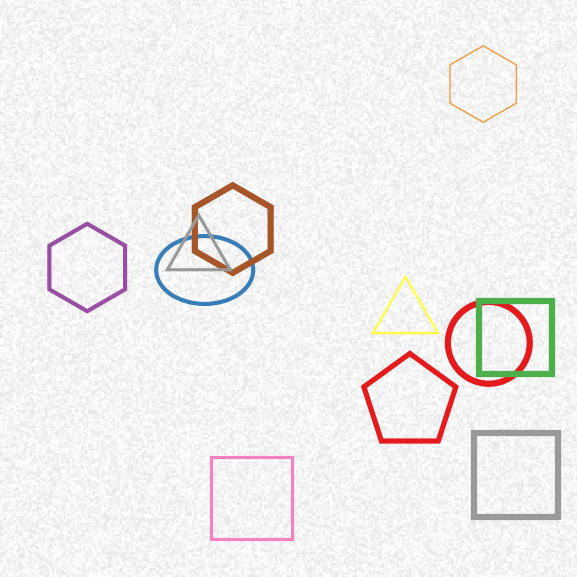[{"shape": "pentagon", "thickness": 2.5, "radius": 0.42, "center": [0.71, 0.303]}, {"shape": "circle", "thickness": 3, "radius": 0.35, "center": [0.846, 0.406]}, {"shape": "oval", "thickness": 2, "radius": 0.42, "center": [0.354, 0.532]}, {"shape": "square", "thickness": 3, "radius": 0.32, "center": [0.893, 0.414]}, {"shape": "hexagon", "thickness": 2, "radius": 0.38, "center": [0.151, 0.536]}, {"shape": "hexagon", "thickness": 0.5, "radius": 0.33, "center": [0.837, 0.854]}, {"shape": "triangle", "thickness": 1, "radius": 0.33, "center": [0.702, 0.455]}, {"shape": "hexagon", "thickness": 3, "radius": 0.38, "center": [0.403, 0.602]}, {"shape": "square", "thickness": 1.5, "radius": 0.35, "center": [0.435, 0.137]}, {"shape": "square", "thickness": 3, "radius": 0.36, "center": [0.893, 0.176]}, {"shape": "triangle", "thickness": 1.5, "radius": 0.31, "center": [0.344, 0.564]}]